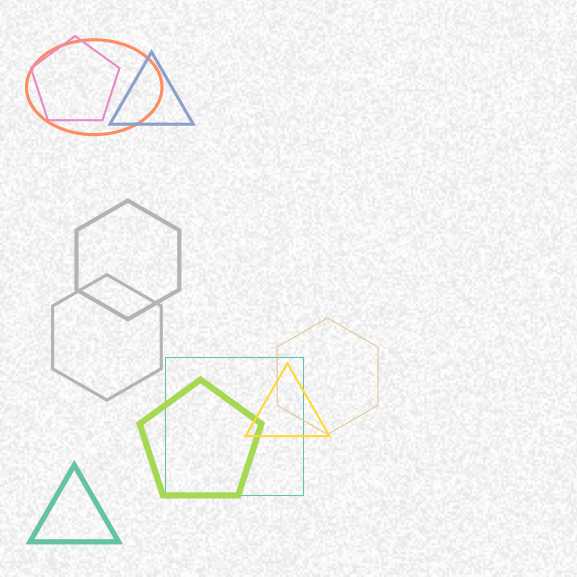[{"shape": "square", "thickness": 0.5, "radius": 0.6, "center": [0.405, 0.262]}, {"shape": "triangle", "thickness": 2.5, "radius": 0.44, "center": [0.129, 0.105]}, {"shape": "oval", "thickness": 1.5, "radius": 0.59, "center": [0.163, 0.848]}, {"shape": "triangle", "thickness": 1.5, "radius": 0.42, "center": [0.262, 0.826]}, {"shape": "pentagon", "thickness": 1, "radius": 0.4, "center": [0.13, 0.856]}, {"shape": "pentagon", "thickness": 3, "radius": 0.55, "center": [0.347, 0.231]}, {"shape": "triangle", "thickness": 1, "radius": 0.42, "center": [0.498, 0.286]}, {"shape": "hexagon", "thickness": 0.5, "radius": 0.5, "center": [0.567, 0.348]}, {"shape": "hexagon", "thickness": 2, "radius": 0.51, "center": [0.221, 0.549]}, {"shape": "hexagon", "thickness": 1.5, "radius": 0.54, "center": [0.185, 0.415]}]